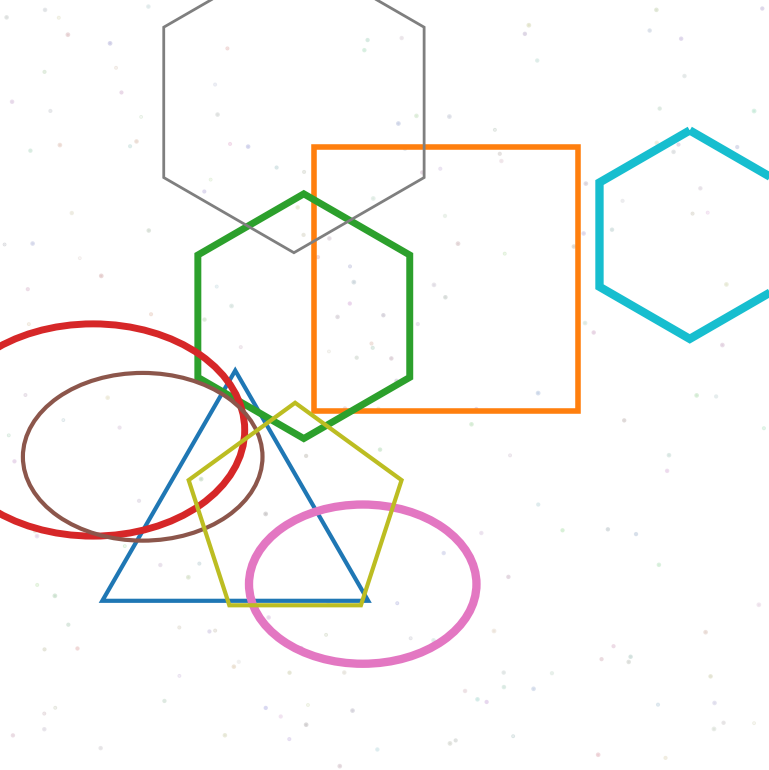[{"shape": "triangle", "thickness": 1.5, "radius": 1.0, "center": [0.306, 0.319]}, {"shape": "square", "thickness": 2, "radius": 0.86, "center": [0.579, 0.638]}, {"shape": "hexagon", "thickness": 2.5, "radius": 0.79, "center": [0.395, 0.589]}, {"shape": "oval", "thickness": 2.5, "radius": 0.98, "center": [0.121, 0.442]}, {"shape": "oval", "thickness": 1.5, "radius": 0.78, "center": [0.185, 0.407]}, {"shape": "oval", "thickness": 3, "radius": 0.74, "center": [0.471, 0.241]}, {"shape": "hexagon", "thickness": 1, "radius": 0.98, "center": [0.382, 0.867]}, {"shape": "pentagon", "thickness": 1.5, "radius": 0.73, "center": [0.383, 0.332]}, {"shape": "hexagon", "thickness": 3, "radius": 0.68, "center": [0.896, 0.695]}]